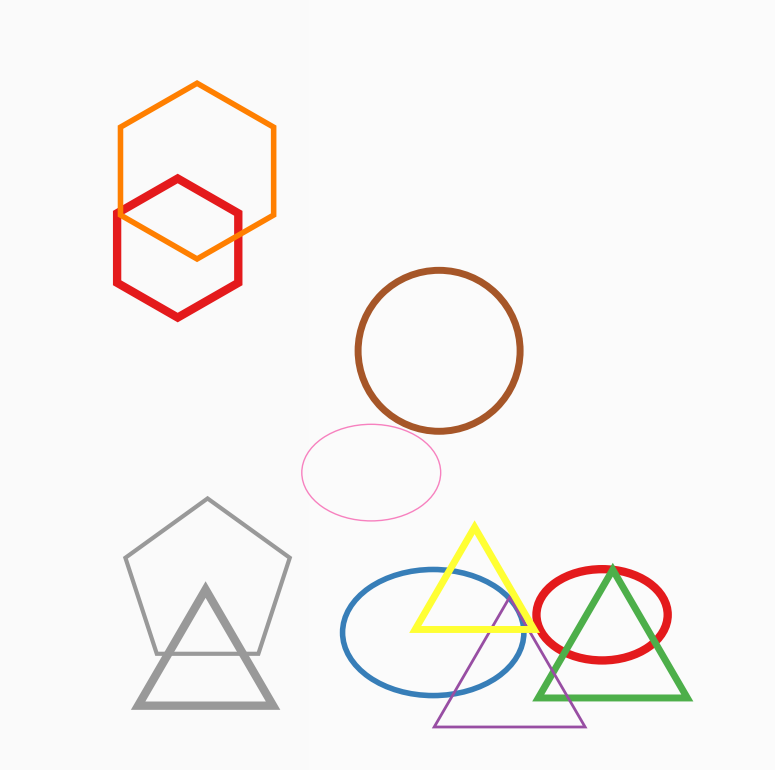[{"shape": "hexagon", "thickness": 3, "radius": 0.45, "center": [0.229, 0.678]}, {"shape": "oval", "thickness": 3, "radius": 0.42, "center": [0.777, 0.202]}, {"shape": "oval", "thickness": 2, "radius": 0.58, "center": [0.559, 0.179]}, {"shape": "triangle", "thickness": 2.5, "radius": 0.56, "center": [0.791, 0.149]}, {"shape": "triangle", "thickness": 1, "radius": 0.56, "center": [0.658, 0.112]}, {"shape": "hexagon", "thickness": 2, "radius": 0.57, "center": [0.254, 0.778]}, {"shape": "triangle", "thickness": 2.5, "radius": 0.44, "center": [0.612, 0.227]}, {"shape": "circle", "thickness": 2.5, "radius": 0.52, "center": [0.567, 0.544]}, {"shape": "oval", "thickness": 0.5, "radius": 0.45, "center": [0.479, 0.386]}, {"shape": "pentagon", "thickness": 1.5, "radius": 0.56, "center": [0.268, 0.241]}, {"shape": "triangle", "thickness": 3, "radius": 0.5, "center": [0.265, 0.134]}]